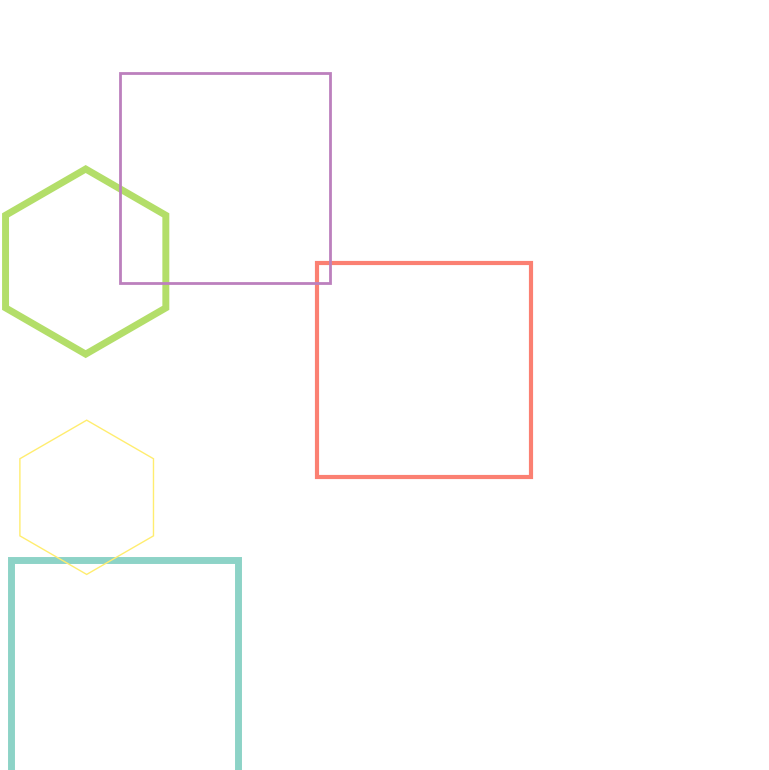[{"shape": "square", "thickness": 2.5, "radius": 0.74, "center": [0.161, 0.125]}, {"shape": "square", "thickness": 1.5, "radius": 0.7, "center": [0.551, 0.52]}, {"shape": "hexagon", "thickness": 2.5, "radius": 0.6, "center": [0.111, 0.66]}, {"shape": "square", "thickness": 1, "radius": 0.68, "center": [0.292, 0.769]}, {"shape": "hexagon", "thickness": 0.5, "radius": 0.5, "center": [0.113, 0.354]}]